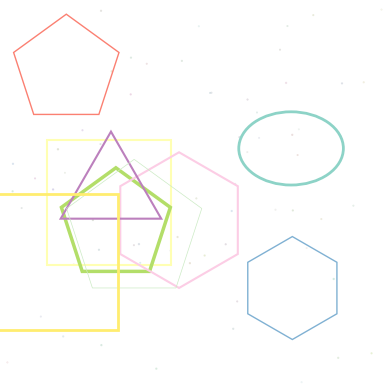[{"shape": "oval", "thickness": 2, "radius": 0.68, "center": [0.756, 0.615]}, {"shape": "square", "thickness": 1.5, "radius": 0.81, "center": [0.283, 0.474]}, {"shape": "pentagon", "thickness": 1, "radius": 0.72, "center": [0.172, 0.819]}, {"shape": "hexagon", "thickness": 1, "radius": 0.67, "center": [0.759, 0.252]}, {"shape": "pentagon", "thickness": 2.5, "radius": 0.74, "center": [0.301, 0.415]}, {"shape": "hexagon", "thickness": 1.5, "radius": 0.88, "center": [0.465, 0.428]}, {"shape": "triangle", "thickness": 1.5, "radius": 0.75, "center": [0.288, 0.507]}, {"shape": "pentagon", "thickness": 0.5, "radius": 0.92, "center": [0.349, 0.401]}, {"shape": "square", "thickness": 2, "radius": 0.88, "center": [0.131, 0.318]}]